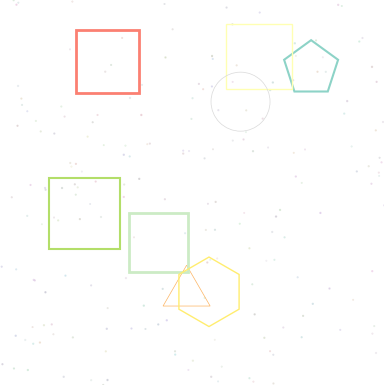[{"shape": "pentagon", "thickness": 1.5, "radius": 0.37, "center": [0.808, 0.822]}, {"shape": "square", "thickness": 1, "radius": 0.43, "center": [0.673, 0.853]}, {"shape": "square", "thickness": 2, "radius": 0.41, "center": [0.279, 0.84]}, {"shape": "triangle", "thickness": 0.5, "radius": 0.35, "center": [0.485, 0.24]}, {"shape": "square", "thickness": 1.5, "radius": 0.46, "center": [0.219, 0.446]}, {"shape": "circle", "thickness": 0.5, "radius": 0.38, "center": [0.625, 0.736]}, {"shape": "square", "thickness": 2, "radius": 0.38, "center": [0.411, 0.369]}, {"shape": "hexagon", "thickness": 1, "radius": 0.45, "center": [0.543, 0.242]}]